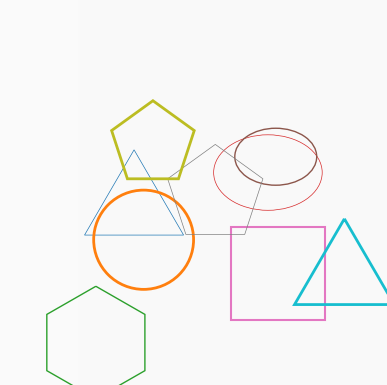[{"shape": "triangle", "thickness": 0.5, "radius": 0.74, "center": [0.346, 0.463]}, {"shape": "circle", "thickness": 2, "radius": 0.64, "center": [0.371, 0.377]}, {"shape": "hexagon", "thickness": 1, "radius": 0.73, "center": [0.247, 0.11]}, {"shape": "oval", "thickness": 0.5, "radius": 0.7, "center": [0.691, 0.552]}, {"shape": "oval", "thickness": 1, "radius": 0.53, "center": [0.712, 0.593]}, {"shape": "square", "thickness": 1.5, "radius": 0.6, "center": [0.717, 0.29]}, {"shape": "pentagon", "thickness": 0.5, "radius": 0.65, "center": [0.556, 0.496]}, {"shape": "pentagon", "thickness": 2, "radius": 0.56, "center": [0.395, 0.626]}, {"shape": "triangle", "thickness": 2, "radius": 0.74, "center": [0.889, 0.283]}]